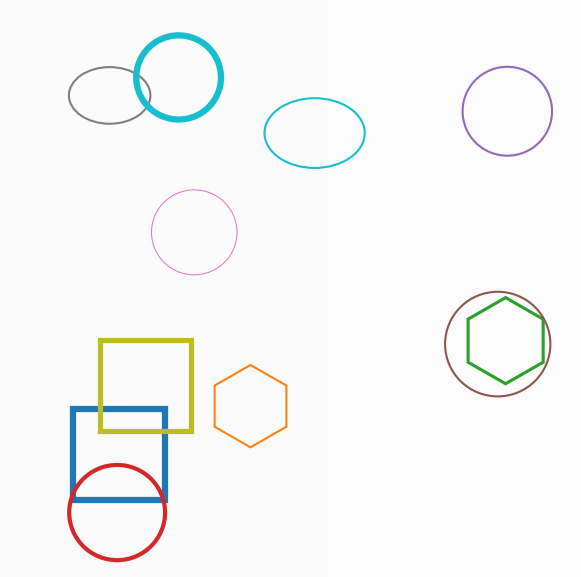[{"shape": "square", "thickness": 3, "radius": 0.39, "center": [0.205, 0.213]}, {"shape": "hexagon", "thickness": 1, "radius": 0.36, "center": [0.431, 0.296]}, {"shape": "hexagon", "thickness": 1.5, "radius": 0.37, "center": [0.87, 0.409]}, {"shape": "circle", "thickness": 2, "radius": 0.41, "center": [0.202, 0.112]}, {"shape": "circle", "thickness": 1, "radius": 0.38, "center": [0.873, 0.806]}, {"shape": "circle", "thickness": 1, "radius": 0.45, "center": [0.856, 0.403]}, {"shape": "circle", "thickness": 0.5, "radius": 0.37, "center": [0.334, 0.597]}, {"shape": "oval", "thickness": 1, "radius": 0.35, "center": [0.189, 0.834]}, {"shape": "square", "thickness": 2.5, "radius": 0.39, "center": [0.25, 0.331]}, {"shape": "circle", "thickness": 3, "radius": 0.36, "center": [0.307, 0.865]}, {"shape": "oval", "thickness": 1, "radius": 0.43, "center": [0.541, 0.769]}]